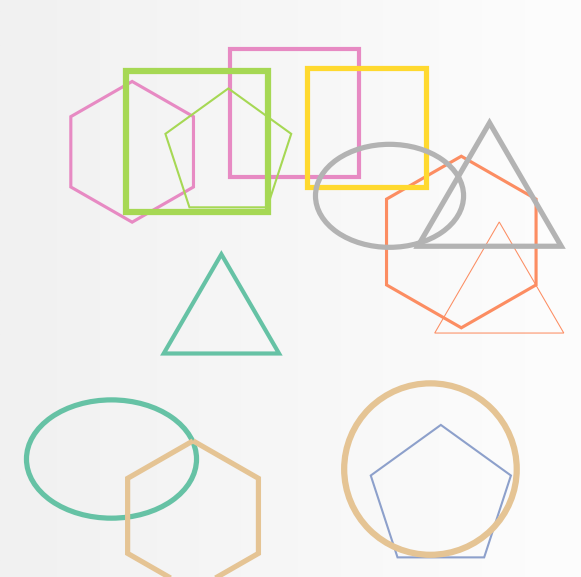[{"shape": "triangle", "thickness": 2, "radius": 0.57, "center": [0.381, 0.444]}, {"shape": "oval", "thickness": 2.5, "radius": 0.73, "center": [0.192, 0.204]}, {"shape": "hexagon", "thickness": 1.5, "radius": 0.74, "center": [0.794, 0.58]}, {"shape": "triangle", "thickness": 0.5, "radius": 0.64, "center": [0.859, 0.487]}, {"shape": "pentagon", "thickness": 1, "radius": 0.63, "center": [0.758, 0.137]}, {"shape": "square", "thickness": 2, "radius": 0.55, "center": [0.507, 0.803]}, {"shape": "hexagon", "thickness": 1.5, "radius": 0.61, "center": [0.227, 0.736]}, {"shape": "pentagon", "thickness": 1, "radius": 0.57, "center": [0.393, 0.732]}, {"shape": "square", "thickness": 3, "radius": 0.61, "center": [0.339, 0.754]}, {"shape": "square", "thickness": 2.5, "radius": 0.51, "center": [0.631, 0.778]}, {"shape": "circle", "thickness": 3, "radius": 0.74, "center": [0.741, 0.187]}, {"shape": "hexagon", "thickness": 2.5, "radius": 0.65, "center": [0.332, 0.106]}, {"shape": "triangle", "thickness": 2.5, "radius": 0.71, "center": [0.842, 0.644]}, {"shape": "oval", "thickness": 2.5, "radius": 0.64, "center": [0.67, 0.66]}]